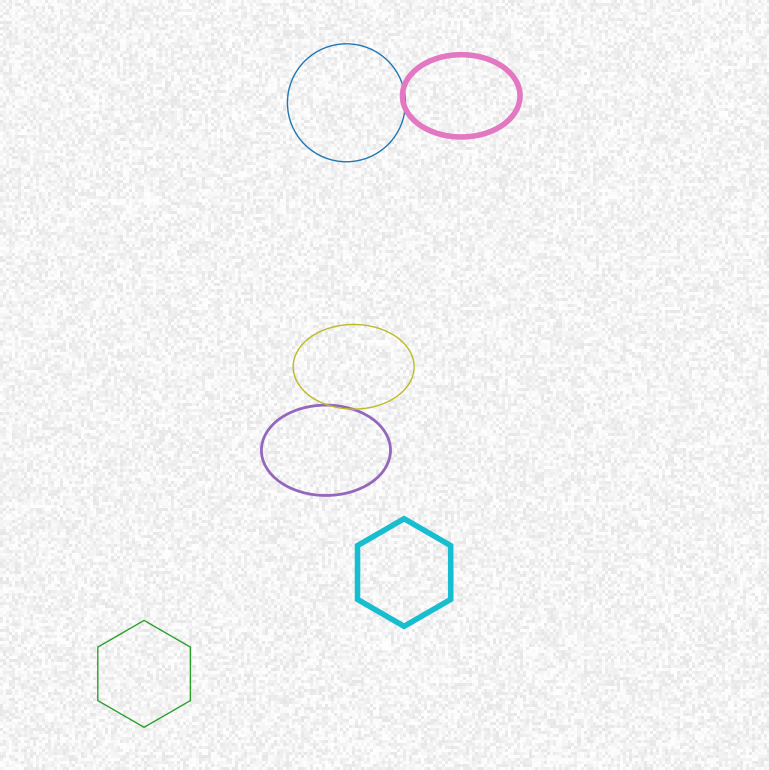[{"shape": "circle", "thickness": 0.5, "radius": 0.38, "center": [0.45, 0.867]}, {"shape": "hexagon", "thickness": 0.5, "radius": 0.35, "center": [0.187, 0.125]}, {"shape": "oval", "thickness": 1, "radius": 0.42, "center": [0.423, 0.415]}, {"shape": "oval", "thickness": 2, "radius": 0.38, "center": [0.599, 0.876]}, {"shape": "oval", "thickness": 0.5, "radius": 0.39, "center": [0.459, 0.524]}, {"shape": "hexagon", "thickness": 2, "radius": 0.35, "center": [0.525, 0.256]}]